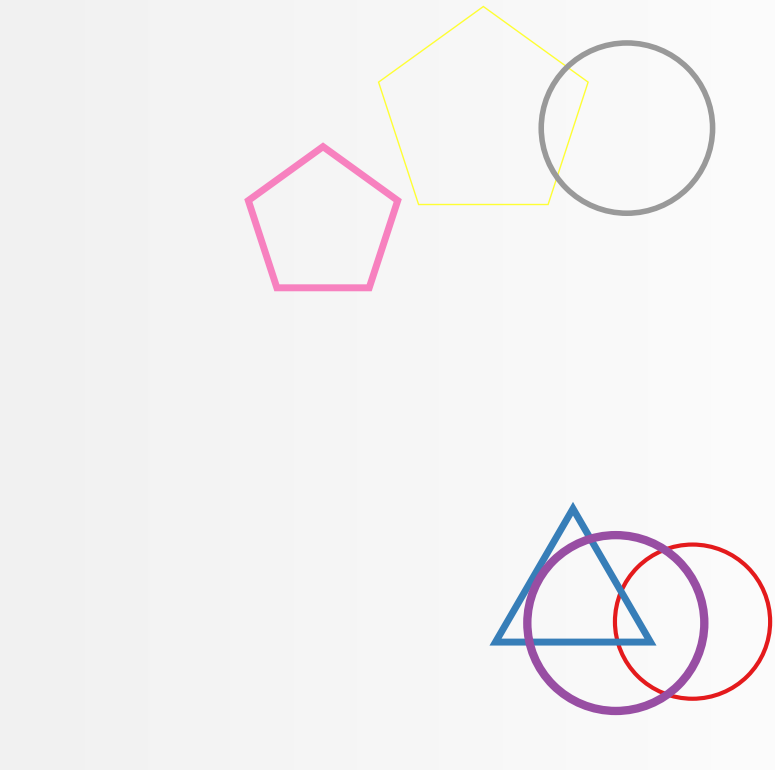[{"shape": "circle", "thickness": 1.5, "radius": 0.5, "center": [0.894, 0.193]}, {"shape": "triangle", "thickness": 2.5, "radius": 0.58, "center": [0.739, 0.224]}, {"shape": "circle", "thickness": 3, "radius": 0.57, "center": [0.795, 0.191]}, {"shape": "pentagon", "thickness": 0.5, "radius": 0.71, "center": [0.624, 0.849]}, {"shape": "pentagon", "thickness": 2.5, "radius": 0.51, "center": [0.417, 0.708]}, {"shape": "circle", "thickness": 2, "radius": 0.55, "center": [0.809, 0.834]}]